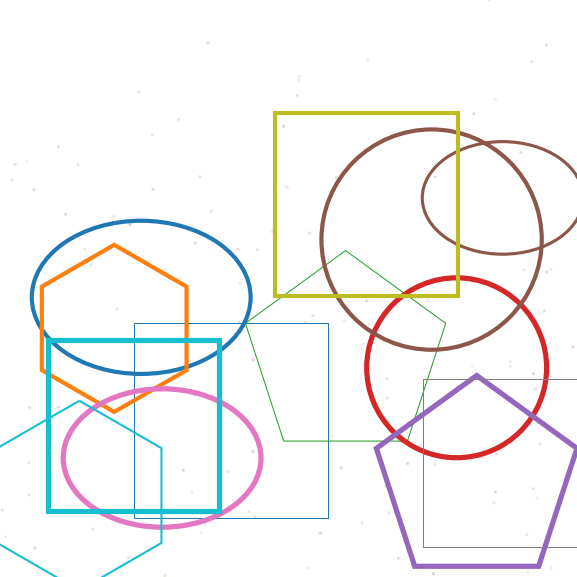[{"shape": "oval", "thickness": 2, "radius": 0.95, "center": [0.245, 0.484]}, {"shape": "square", "thickness": 0.5, "radius": 0.84, "center": [0.4, 0.271]}, {"shape": "hexagon", "thickness": 2, "radius": 0.72, "center": [0.198, 0.43]}, {"shape": "pentagon", "thickness": 0.5, "radius": 0.91, "center": [0.598, 0.383]}, {"shape": "circle", "thickness": 2.5, "radius": 0.78, "center": [0.791, 0.362]}, {"shape": "pentagon", "thickness": 2.5, "radius": 0.91, "center": [0.825, 0.166]}, {"shape": "oval", "thickness": 1.5, "radius": 0.7, "center": [0.87, 0.656]}, {"shape": "circle", "thickness": 2, "radius": 0.95, "center": [0.747, 0.584]}, {"shape": "oval", "thickness": 2.5, "radius": 0.86, "center": [0.281, 0.206]}, {"shape": "square", "thickness": 0.5, "radius": 0.73, "center": [0.878, 0.198]}, {"shape": "square", "thickness": 2, "radius": 0.79, "center": [0.635, 0.645]}, {"shape": "square", "thickness": 2.5, "radius": 0.74, "center": [0.231, 0.263]}, {"shape": "hexagon", "thickness": 1, "radius": 0.82, "center": [0.137, 0.141]}]